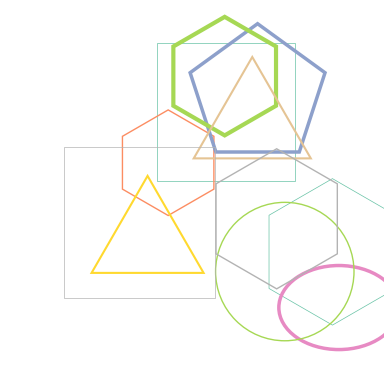[{"shape": "square", "thickness": 0.5, "radius": 0.9, "center": [0.587, 0.71]}, {"shape": "hexagon", "thickness": 0.5, "radius": 0.95, "center": [0.864, 0.346]}, {"shape": "hexagon", "thickness": 1, "radius": 0.69, "center": [0.437, 0.577]}, {"shape": "pentagon", "thickness": 2.5, "radius": 0.92, "center": [0.669, 0.754]}, {"shape": "oval", "thickness": 2.5, "radius": 0.78, "center": [0.88, 0.201]}, {"shape": "hexagon", "thickness": 3, "radius": 0.77, "center": [0.584, 0.802]}, {"shape": "circle", "thickness": 1, "radius": 0.9, "center": [0.74, 0.295]}, {"shape": "triangle", "thickness": 1.5, "radius": 0.84, "center": [0.383, 0.375]}, {"shape": "triangle", "thickness": 1.5, "radius": 0.88, "center": [0.655, 0.676]}, {"shape": "square", "thickness": 0.5, "radius": 0.98, "center": [0.362, 0.421]}, {"shape": "hexagon", "thickness": 1, "radius": 0.91, "center": [0.719, 0.432]}]